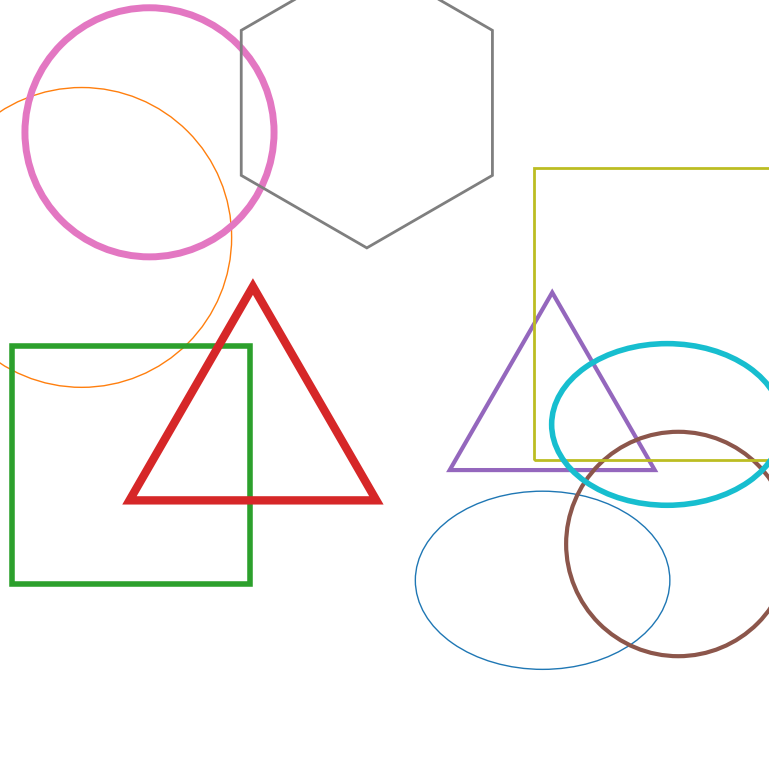[{"shape": "oval", "thickness": 0.5, "radius": 0.83, "center": [0.705, 0.246]}, {"shape": "circle", "thickness": 0.5, "radius": 0.97, "center": [0.106, 0.692]}, {"shape": "square", "thickness": 2, "radius": 0.77, "center": [0.17, 0.396]}, {"shape": "triangle", "thickness": 3, "radius": 0.93, "center": [0.328, 0.443]}, {"shape": "triangle", "thickness": 1.5, "radius": 0.77, "center": [0.717, 0.466]}, {"shape": "circle", "thickness": 1.5, "radius": 0.73, "center": [0.881, 0.294]}, {"shape": "circle", "thickness": 2.5, "radius": 0.81, "center": [0.194, 0.828]}, {"shape": "hexagon", "thickness": 1, "radius": 0.94, "center": [0.476, 0.866]}, {"shape": "square", "thickness": 1, "radius": 0.95, "center": [0.883, 0.592]}, {"shape": "oval", "thickness": 2, "radius": 0.75, "center": [0.866, 0.449]}]